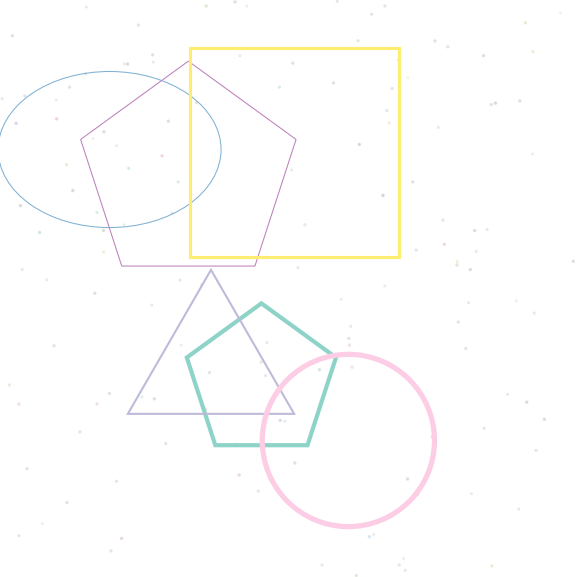[{"shape": "pentagon", "thickness": 2, "radius": 0.68, "center": [0.453, 0.338]}, {"shape": "triangle", "thickness": 1, "radius": 0.83, "center": [0.365, 0.366]}, {"shape": "oval", "thickness": 0.5, "radius": 0.97, "center": [0.19, 0.74]}, {"shape": "circle", "thickness": 2.5, "radius": 0.75, "center": [0.603, 0.236]}, {"shape": "pentagon", "thickness": 0.5, "radius": 0.98, "center": [0.326, 0.697]}, {"shape": "square", "thickness": 1.5, "radius": 0.9, "center": [0.51, 0.735]}]